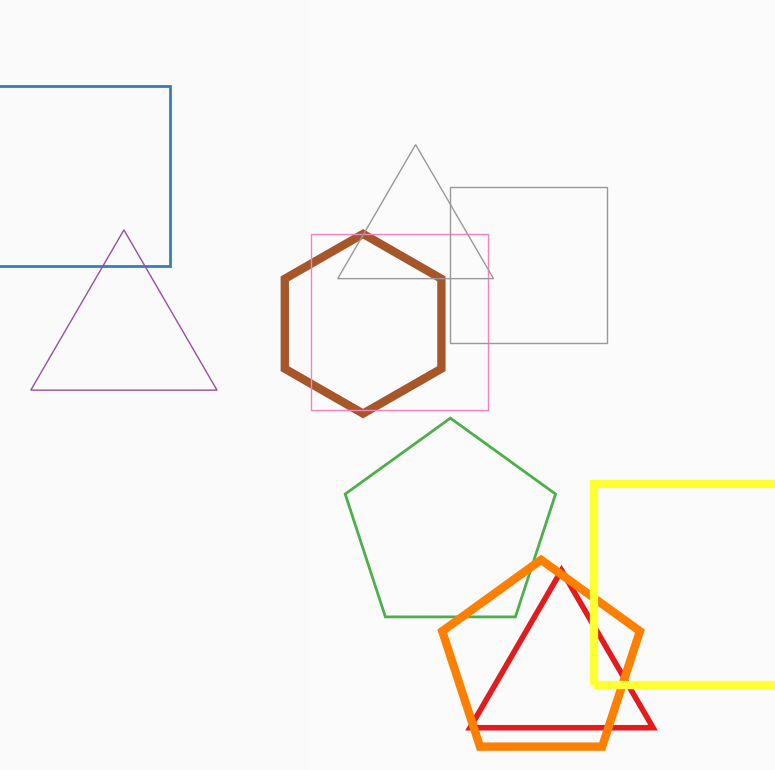[{"shape": "triangle", "thickness": 2, "radius": 0.68, "center": [0.725, 0.123]}, {"shape": "square", "thickness": 1, "radius": 0.58, "center": [0.103, 0.771]}, {"shape": "pentagon", "thickness": 1, "radius": 0.71, "center": [0.581, 0.314]}, {"shape": "triangle", "thickness": 0.5, "radius": 0.69, "center": [0.16, 0.563]}, {"shape": "pentagon", "thickness": 3, "radius": 0.67, "center": [0.698, 0.139]}, {"shape": "square", "thickness": 3, "radius": 0.65, "center": [0.896, 0.241]}, {"shape": "hexagon", "thickness": 3, "radius": 0.58, "center": [0.469, 0.58]}, {"shape": "square", "thickness": 0.5, "radius": 0.57, "center": [0.515, 0.582]}, {"shape": "triangle", "thickness": 0.5, "radius": 0.58, "center": [0.536, 0.696]}, {"shape": "square", "thickness": 0.5, "radius": 0.51, "center": [0.682, 0.656]}]